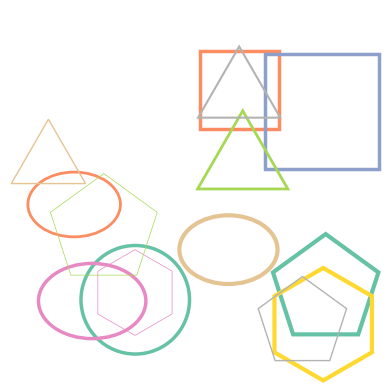[{"shape": "pentagon", "thickness": 3, "radius": 0.72, "center": [0.846, 0.248]}, {"shape": "circle", "thickness": 2.5, "radius": 0.7, "center": [0.351, 0.221]}, {"shape": "square", "thickness": 2.5, "radius": 0.51, "center": [0.622, 0.767]}, {"shape": "oval", "thickness": 2, "radius": 0.6, "center": [0.193, 0.469]}, {"shape": "square", "thickness": 2.5, "radius": 0.75, "center": [0.836, 0.71]}, {"shape": "hexagon", "thickness": 0.5, "radius": 0.56, "center": [0.351, 0.24]}, {"shape": "oval", "thickness": 2.5, "radius": 0.7, "center": [0.239, 0.218]}, {"shape": "triangle", "thickness": 2, "radius": 0.68, "center": [0.63, 0.577]}, {"shape": "pentagon", "thickness": 0.5, "radius": 0.73, "center": [0.27, 0.403]}, {"shape": "hexagon", "thickness": 3, "radius": 0.73, "center": [0.839, 0.158]}, {"shape": "triangle", "thickness": 1, "radius": 0.56, "center": [0.126, 0.579]}, {"shape": "oval", "thickness": 3, "radius": 0.64, "center": [0.593, 0.352]}, {"shape": "pentagon", "thickness": 1, "radius": 0.6, "center": [0.785, 0.161]}, {"shape": "triangle", "thickness": 1.5, "radius": 0.62, "center": [0.621, 0.756]}]